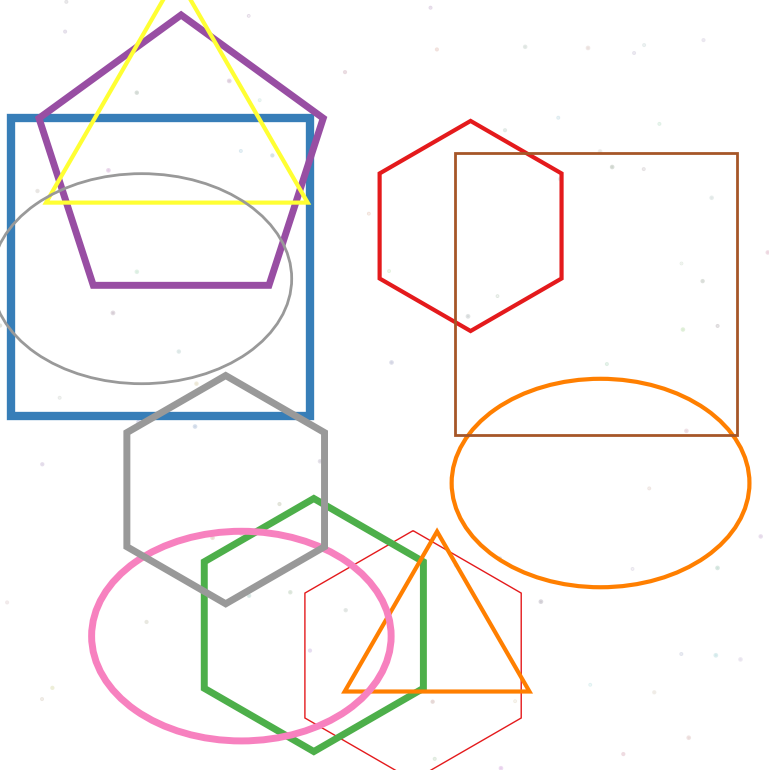[{"shape": "hexagon", "thickness": 0.5, "radius": 0.81, "center": [0.536, 0.149]}, {"shape": "hexagon", "thickness": 1.5, "radius": 0.68, "center": [0.611, 0.707]}, {"shape": "square", "thickness": 3, "radius": 0.97, "center": [0.209, 0.653]}, {"shape": "hexagon", "thickness": 2.5, "radius": 0.82, "center": [0.408, 0.188]}, {"shape": "pentagon", "thickness": 2.5, "radius": 0.97, "center": [0.235, 0.786]}, {"shape": "oval", "thickness": 1.5, "radius": 0.97, "center": [0.78, 0.373]}, {"shape": "triangle", "thickness": 1.5, "radius": 0.69, "center": [0.568, 0.171]}, {"shape": "triangle", "thickness": 1.5, "radius": 0.98, "center": [0.23, 0.835]}, {"shape": "square", "thickness": 1, "radius": 0.92, "center": [0.775, 0.619]}, {"shape": "oval", "thickness": 2.5, "radius": 0.97, "center": [0.313, 0.174]}, {"shape": "hexagon", "thickness": 2.5, "radius": 0.74, "center": [0.293, 0.364]}, {"shape": "oval", "thickness": 1, "radius": 0.97, "center": [0.184, 0.638]}]